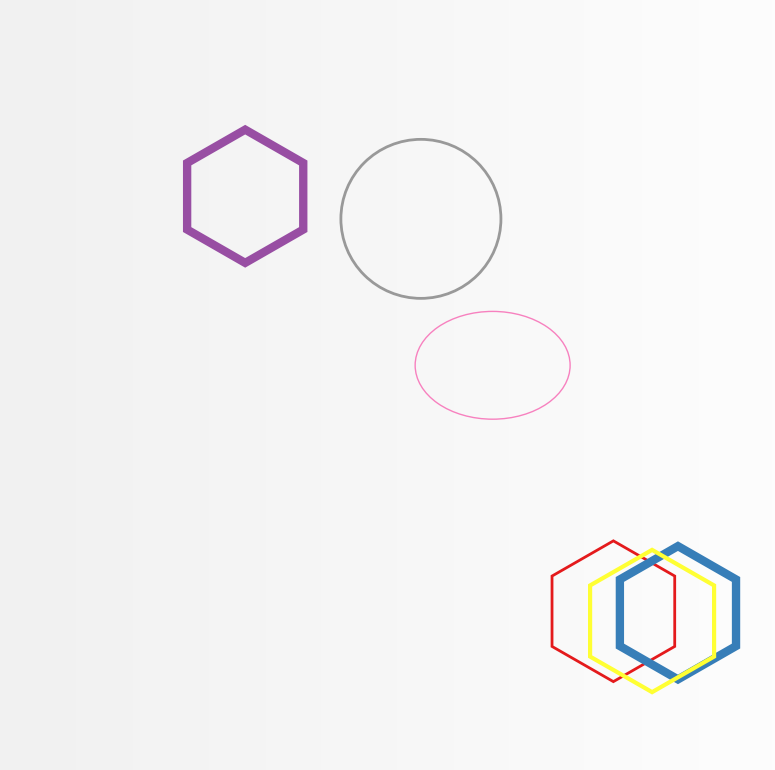[{"shape": "hexagon", "thickness": 1, "radius": 0.46, "center": [0.791, 0.206]}, {"shape": "hexagon", "thickness": 3, "radius": 0.43, "center": [0.875, 0.204]}, {"shape": "hexagon", "thickness": 3, "radius": 0.43, "center": [0.316, 0.745]}, {"shape": "hexagon", "thickness": 1.5, "radius": 0.46, "center": [0.841, 0.193]}, {"shape": "oval", "thickness": 0.5, "radius": 0.5, "center": [0.636, 0.526]}, {"shape": "circle", "thickness": 1, "radius": 0.52, "center": [0.543, 0.716]}]